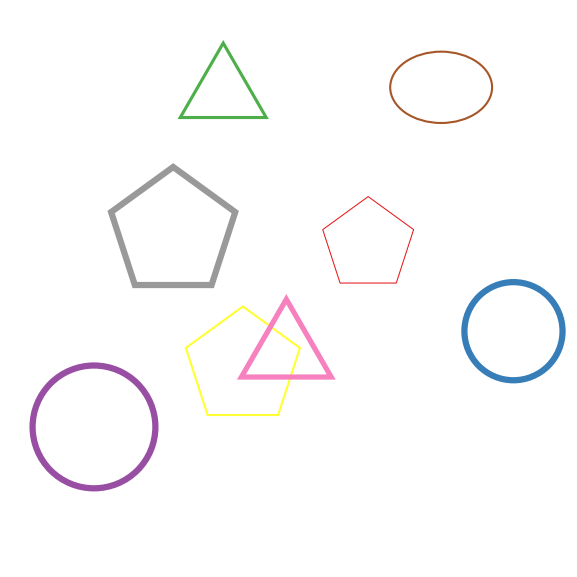[{"shape": "pentagon", "thickness": 0.5, "radius": 0.41, "center": [0.638, 0.576]}, {"shape": "circle", "thickness": 3, "radius": 0.42, "center": [0.889, 0.426]}, {"shape": "triangle", "thickness": 1.5, "radius": 0.43, "center": [0.387, 0.839]}, {"shape": "circle", "thickness": 3, "radius": 0.53, "center": [0.163, 0.26]}, {"shape": "pentagon", "thickness": 1, "radius": 0.52, "center": [0.421, 0.365]}, {"shape": "oval", "thickness": 1, "radius": 0.44, "center": [0.764, 0.848]}, {"shape": "triangle", "thickness": 2.5, "radius": 0.45, "center": [0.496, 0.391]}, {"shape": "pentagon", "thickness": 3, "radius": 0.56, "center": [0.3, 0.597]}]